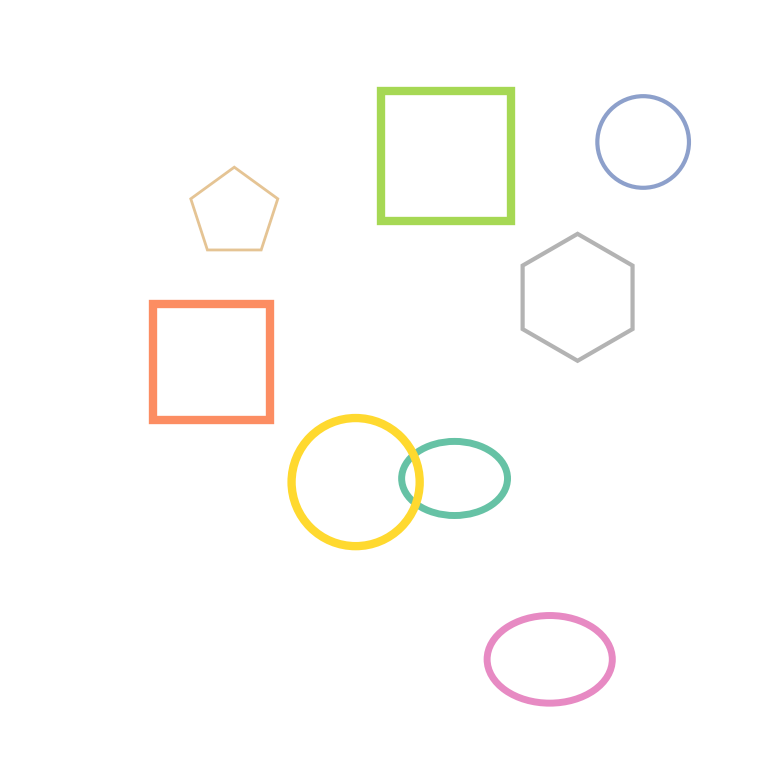[{"shape": "oval", "thickness": 2.5, "radius": 0.34, "center": [0.59, 0.379]}, {"shape": "square", "thickness": 3, "radius": 0.38, "center": [0.275, 0.53]}, {"shape": "circle", "thickness": 1.5, "radius": 0.3, "center": [0.835, 0.816]}, {"shape": "oval", "thickness": 2.5, "radius": 0.41, "center": [0.714, 0.144]}, {"shape": "square", "thickness": 3, "radius": 0.42, "center": [0.58, 0.798]}, {"shape": "circle", "thickness": 3, "radius": 0.42, "center": [0.462, 0.374]}, {"shape": "pentagon", "thickness": 1, "radius": 0.3, "center": [0.304, 0.723]}, {"shape": "hexagon", "thickness": 1.5, "radius": 0.41, "center": [0.75, 0.614]}]